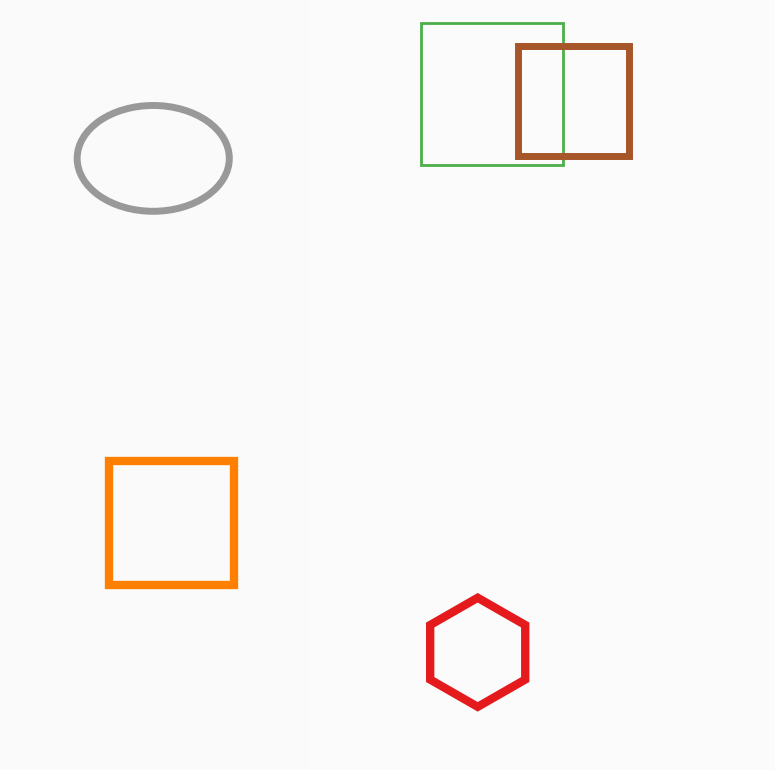[{"shape": "hexagon", "thickness": 3, "radius": 0.35, "center": [0.616, 0.153]}, {"shape": "square", "thickness": 1, "radius": 0.46, "center": [0.635, 0.878]}, {"shape": "square", "thickness": 3, "radius": 0.4, "center": [0.221, 0.32]}, {"shape": "square", "thickness": 2.5, "radius": 0.36, "center": [0.74, 0.868]}, {"shape": "oval", "thickness": 2.5, "radius": 0.49, "center": [0.198, 0.794]}]